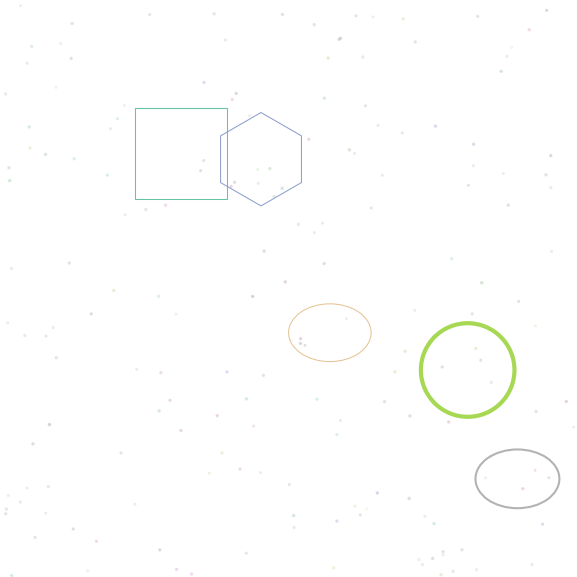[{"shape": "square", "thickness": 0.5, "radius": 0.4, "center": [0.313, 0.734]}, {"shape": "hexagon", "thickness": 0.5, "radius": 0.4, "center": [0.452, 0.723]}, {"shape": "circle", "thickness": 2, "radius": 0.41, "center": [0.81, 0.358]}, {"shape": "oval", "thickness": 0.5, "radius": 0.36, "center": [0.571, 0.423]}, {"shape": "oval", "thickness": 1, "radius": 0.36, "center": [0.896, 0.17]}]